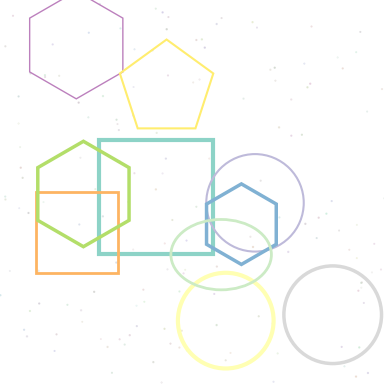[{"shape": "square", "thickness": 3, "radius": 0.74, "center": [0.405, 0.489]}, {"shape": "circle", "thickness": 3, "radius": 0.62, "center": [0.586, 0.167]}, {"shape": "circle", "thickness": 1.5, "radius": 0.63, "center": [0.662, 0.473]}, {"shape": "hexagon", "thickness": 2.5, "radius": 0.52, "center": [0.627, 0.418]}, {"shape": "square", "thickness": 2, "radius": 0.53, "center": [0.2, 0.396]}, {"shape": "hexagon", "thickness": 2.5, "radius": 0.68, "center": [0.217, 0.496]}, {"shape": "circle", "thickness": 2.5, "radius": 0.63, "center": [0.864, 0.183]}, {"shape": "hexagon", "thickness": 1, "radius": 0.7, "center": [0.198, 0.883]}, {"shape": "oval", "thickness": 2, "radius": 0.65, "center": [0.574, 0.339]}, {"shape": "pentagon", "thickness": 1.5, "radius": 0.64, "center": [0.433, 0.77]}]